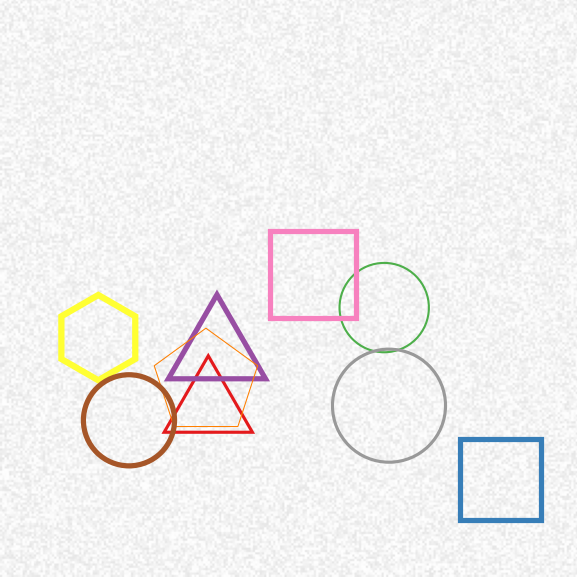[{"shape": "triangle", "thickness": 1.5, "radius": 0.44, "center": [0.361, 0.295]}, {"shape": "square", "thickness": 2.5, "radius": 0.35, "center": [0.866, 0.169]}, {"shape": "circle", "thickness": 1, "radius": 0.39, "center": [0.665, 0.467]}, {"shape": "triangle", "thickness": 2.5, "radius": 0.49, "center": [0.376, 0.392]}, {"shape": "pentagon", "thickness": 0.5, "radius": 0.47, "center": [0.357, 0.337]}, {"shape": "hexagon", "thickness": 3, "radius": 0.37, "center": [0.17, 0.414]}, {"shape": "circle", "thickness": 2.5, "radius": 0.39, "center": [0.223, 0.271]}, {"shape": "square", "thickness": 2.5, "radius": 0.38, "center": [0.542, 0.524]}, {"shape": "circle", "thickness": 1.5, "radius": 0.49, "center": [0.674, 0.297]}]